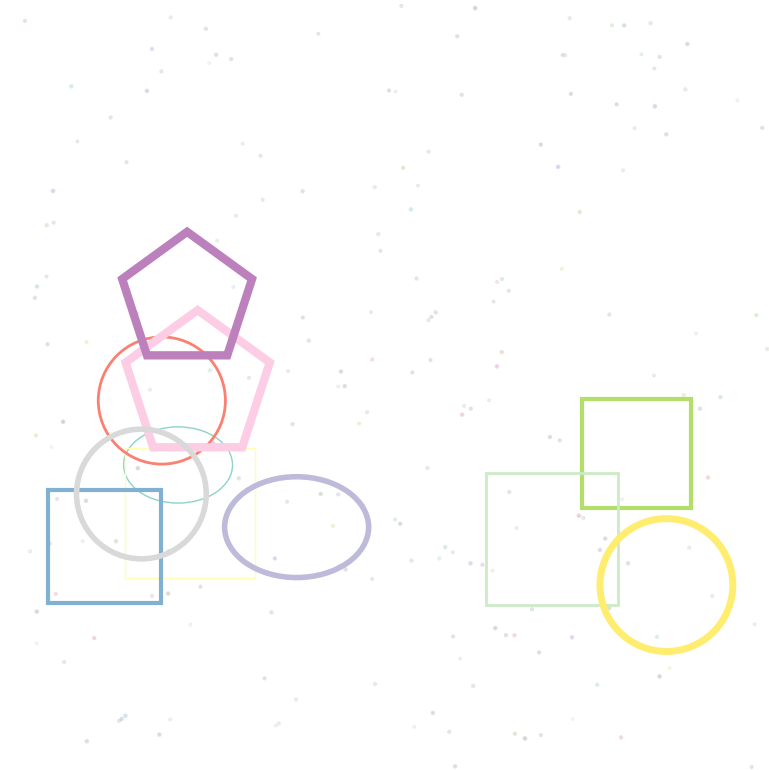[{"shape": "oval", "thickness": 0.5, "radius": 0.35, "center": [0.231, 0.396]}, {"shape": "square", "thickness": 0.5, "radius": 0.42, "center": [0.246, 0.334]}, {"shape": "oval", "thickness": 2, "radius": 0.47, "center": [0.385, 0.315]}, {"shape": "circle", "thickness": 1, "radius": 0.41, "center": [0.21, 0.48]}, {"shape": "square", "thickness": 1.5, "radius": 0.37, "center": [0.135, 0.29]}, {"shape": "square", "thickness": 1.5, "radius": 0.35, "center": [0.827, 0.412]}, {"shape": "pentagon", "thickness": 3, "radius": 0.49, "center": [0.257, 0.499]}, {"shape": "circle", "thickness": 2, "radius": 0.42, "center": [0.184, 0.358]}, {"shape": "pentagon", "thickness": 3, "radius": 0.44, "center": [0.243, 0.61]}, {"shape": "square", "thickness": 1, "radius": 0.43, "center": [0.717, 0.3]}, {"shape": "circle", "thickness": 2.5, "radius": 0.43, "center": [0.865, 0.24]}]